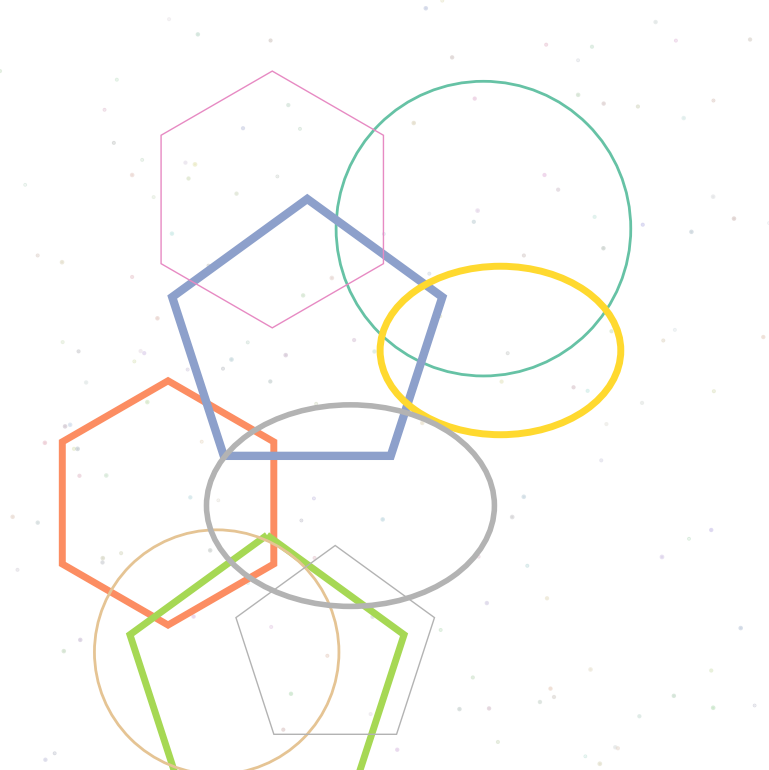[{"shape": "circle", "thickness": 1, "radius": 0.96, "center": [0.628, 0.703]}, {"shape": "hexagon", "thickness": 2.5, "radius": 0.79, "center": [0.218, 0.347]}, {"shape": "pentagon", "thickness": 3, "radius": 0.92, "center": [0.399, 0.557]}, {"shape": "hexagon", "thickness": 0.5, "radius": 0.83, "center": [0.354, 0.741]}, {"shape": "pentagon", "thickness": 2.5, "radius": 0.94, "center": [0.347, 0.118]}, {"shape": "oval", "thickness": 2.5, "radius": 0.78, "center": [0.65, 0.545]}, {"shape": "circle", "thickness": 1, "radius": 0.79, "center": [0.281, 0.153]}, {"shape": "pentagon", "thickness": 0.5, "radius": 0.68, "center": [0.435, 0.156]}, {"shape": "oval", "thickness": 2, "radius": 0.93, "center": [0.455, 0.343]}]